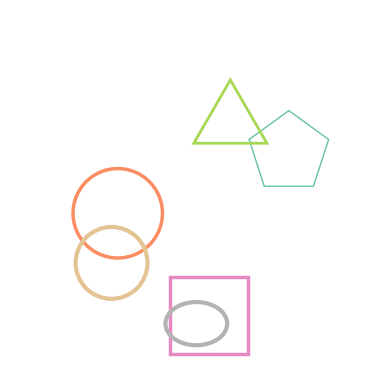[{"shape": "pentagon", "thickness": 1, "radius": 0.54, "center": [0.75, 0.604]}, {"shape": "circle", "thickness": 2.5, "radius": 0.58, "center": [0.306, 0.446]}, {"shape": "square", "thickness": 2.5, "radius": 0.5, "center": [0.543, 0.181]}, {"shape": "triangle", "thickness": 2, "radius": 0.55, "center": [0.598, 0.683]}, {"shape": "circle", "thickness": 3, "radius": 0.47, "center": [0.29, 0.317]}, {"shape": "oval", "thickness": 3, "radius": 0.4, "center": [0.51, 0.159]}]